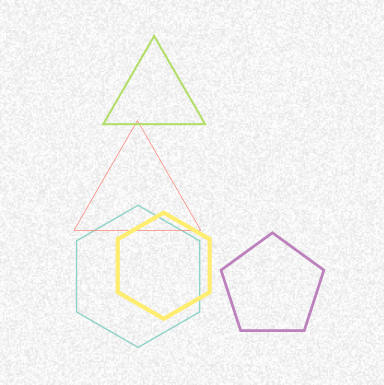[{"shape": "hexagon", "thickness": 1, "radius": 0.92, "center": [0.359, 0.282]}, {"shape": "triangle", "thickness": 0.5, "radius": 0.95, "center": [0.357, 0.497]}, {"shape": "triangle", "thickness": 1.5, "radius": 0.76, "center": [0.4, 0.754]}, {"shape": "pentagon", "thickness": 2, "radius": 0.7, "center": [0.708, 0.255]}, {"shape": "hexagon", "thickness": 3, "radius": 0.69, "center": [0.425, 0.31]}]